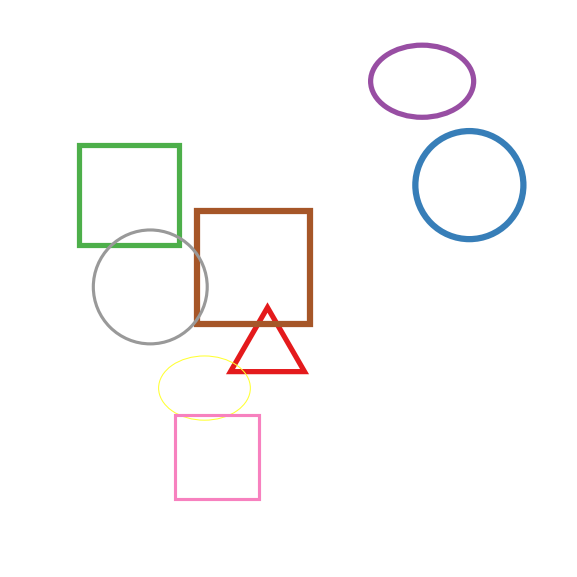[{"shape": "triangle", "thickness": 2.5, "radius": 0.37, "center": [0.463, 0.393]}, {"shape": "circle", "thickness": 3, "radius": 0.47, "center": [0.813, 0.679]}, {"shape": "square", "thickness": 2.5, "radius": 0.43, "center": [0.223, 0.662]}, {"shape": "oval", "thickness": 2.5, "radius": 0.45, "center": [0.731, 0.858]}, {"shape": "oval", "thickness": 0.5, "radius": 0.4, "center": [0.354, 0.327]}, {"shape": "square", "thickness": 3, "radius": 0.49, "center": [0.439, 0.535]}, {"shape": "square", "thickness": 1.5, "radius": 0.36, "center": [0.376, 0.208]}, {"shape": "circle", "thickness": 1.5, "radius": 0.49, "center": [0.26, 0.502]}]